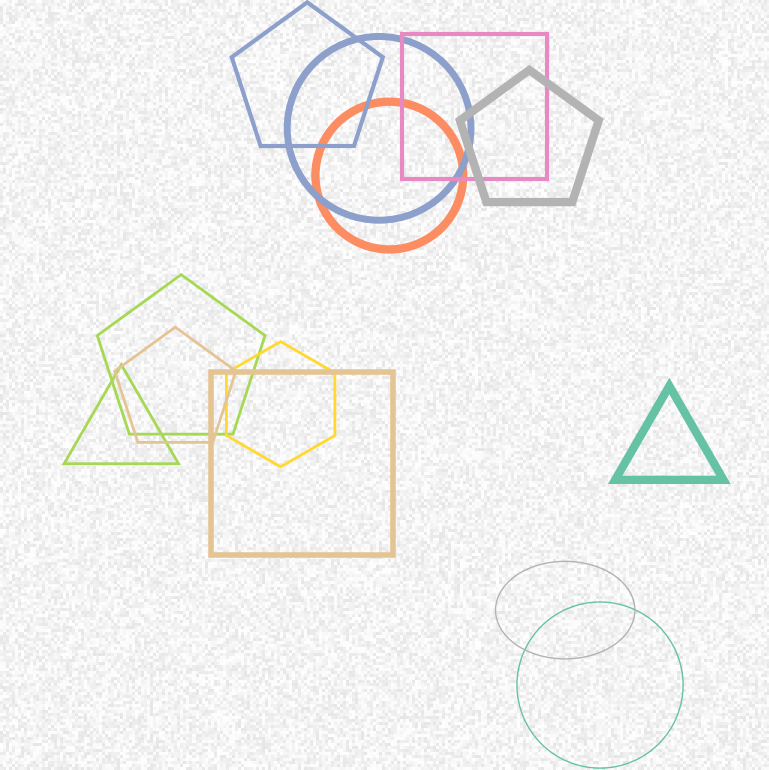[{"shape": "circle", "thickness": 0.5, "radius": 0.54, "center": [0.779, 0.11]}, {"shape": "triangle", "thickness": 3, "radius": 0.41, "center": [0.869, 0.417]}, {"shape": "circle", "thickness": 3, "radius": 0.48, "center": [0.506, 0.772]}, {"shape": "circle", "thickness": 2.5, "radius": 0.6, "center": [0.492, 0.833]}, {"shape": "pentagon", "thickness": 1.5, "radius": 0.52, "center": [0.399, 0.894]}, {"shape": "square", "thickness": 1.5, "radius": 0.47, "center": [0.616, 0.862]}, {"shape": "pentagon", "thickness": 1, "radius": 0.57, "center": [0.235, 0.529]}, {"shape": "triangle", "thickness": 1, "radius": 0.43, "center": [0.158, 0.441]}, {"shape": "hexagon", "thickness": 1, "radius": 0.41, "center": [0.364, 0.475]}, {"shape": "square", "thickness": 2, "radius": 0.59, "center": [0.393, 0.398]}, {"shape": "pentagon", "thickness": 1, "radius": 0.41, "center": [0.228, 0.492]}, {"shape": "oval", "thickness": 0.5, "radius": 0.45, "center": [0.734, 0.208]}, {"shape": "pentagon", "thickness": 3, "radius": 0.47, "center": [0.687, 0.814]}]